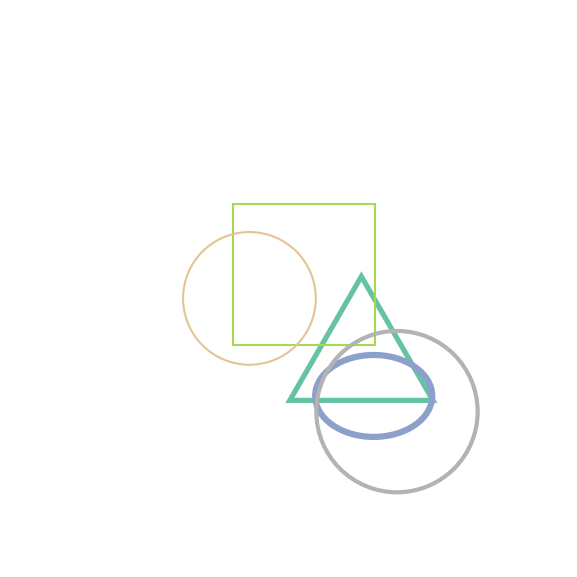[{"shape": "triangle", "thickness": 2.5, "radius": 0.72, "center": [0.626, 0.377]}, {"shape": "oval", "thickness": 3, "radius": 0.51, "center": [0.647, 0.314]}, {"shape": "square", "thickness": 1, "radius": 0.61, "center": [0.527, 0.524]}, {"shape": "circle", "thickness": 1, "radius": 0.57, "center": [0.432, 0.482]}, {"shape": "circle", "thickness": 2, "radius": 0.7, "center": [0.687, 0.286]}]